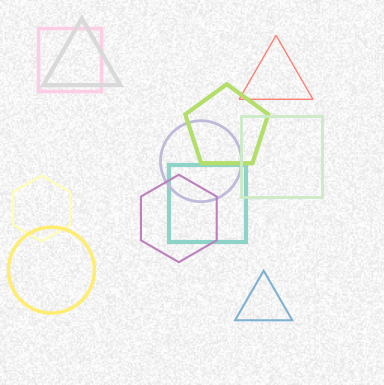[{"shape": "square", "thickness": 3, "radius": 0.5, "center": [0.539, 0.472]}, {"shape": "hexagon", "thickness": 1.5, "radius": 0.43, "center": [0.108, 0.459]}, {"shape": "circle", "thickness": 2, "radius": 0.53, "center": [0.522, 0.581]}, {"shape": "triangle", "thickness": 1, "radius": 0.55, "center": [0.717, 0.797]}, {"shape": "triangle", "thickness": 1.5, "radius": 0.43, "center": [0.685, 0.211]}, {"shape": "pentagon", "thickness": 3, "radius": 0.57, "center": [0.589, 0.668]}, {"shape": "square", "thickness": 2.5, "radius": 0.41, "center": [0.181, 0.845]}, {"shape": "triangle", "thickness": 3, "radius": 0.58, "center": [0.213, 0.837]}, {"shape": "hexagon", "thickness": 1.5, "radius": 0.57, "center": [0.464, 0.433]}, {"shape": "square", "thickness": 2, "radius": 0.52, "center": [0.731, 0.593]}, {"shape": "circle", "thickness": 2.5, "radius": 0.56, "center": [0.134, 0.298]}]